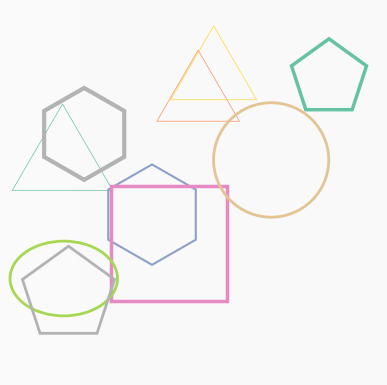[{"shape": "triangle", "thickness": 0.5, "radius": 0.75, "center": [0.161, 0.58]}, {"shape": "pentagon", "thickness": 2.5, "radius": 0.51, "center": [0.849, 0.797]}, {"shape": "triangle", "thickness": 0.5, "radius": 0.61, "center": [0.511, 0.747]}, {"shape": "hexagon", "thickness": 1.5, "radius": 0.65, "center": [0.392, 0.442]}, {"shape": "square", "thickness": 2.5, "radius": 0.75, "center": [0.437, 0.367]}, {"shape": "oval", "thickness": 2, "radius": 0.69, "center": [0.165, 0.277]}, {"shape": "triangle", "thickness": 0.5, "radius": 0.64, "center": [0.551, 0.805]}, {"shape": "circle", "thickness": 2, "radius": 0.74, "center": [0.7, 0.585]}, {"shape": "pentagon", "thickness": 2, "radius": 0.63, "center": [0.177, 0.235]}, {"shape": "hexagon", "thickness": 3, "radius": 0.6, "center": [0.217, 0.652]}]